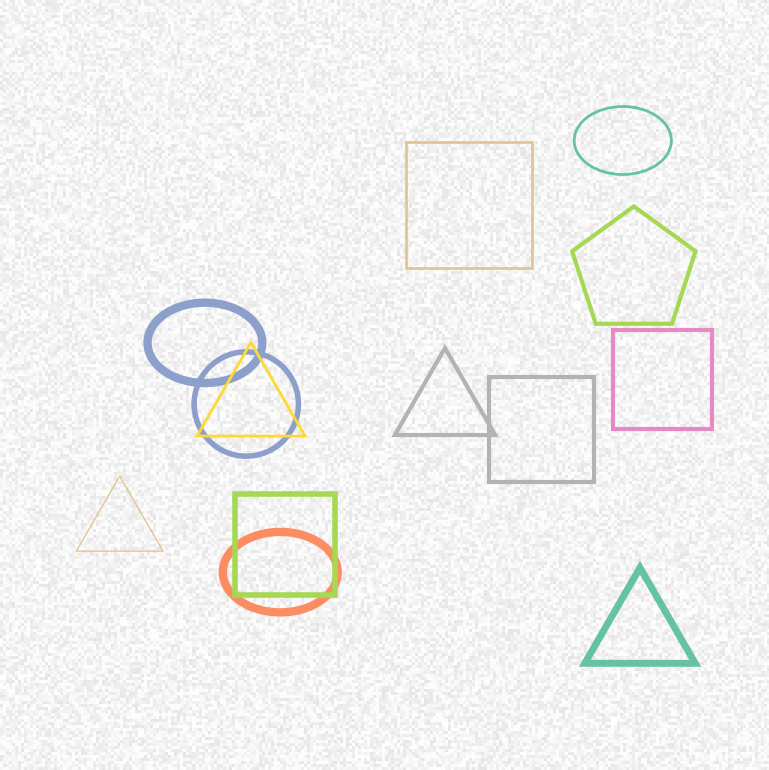[{"shape": "triangle", "thickness": 2.5, "radius": 0.41, "center": [0.831, 0.18]}, {"shape": "oval", "thickness": 1, "radius": 0.32, "center": [0.809, 0.818]}, {"shape": "oval", "thickness": 3, "radius": 0.37, "center": [0.364, 0.257]}, {"shape": "circle", "thickness": 2, "radius": 0.34, "center": [0.32, 0.475]}, {"shape": "oval", "thickness": 3, "radius": 0.37, "center": [0.266, 0.555]}, {"shape": "square", "thickness": 1.5, "radius": 0.32, "center": [0.86, 0.507]}, {"shape": "pentagon", "thickness": 1.5, "radius": 0.42, "center": [0.823, 0.648]}, {"shape": "square", "thickness": 2, "radius": 0.32, "center": [0.37, 0.293]}, {"shape": "triangle", "thickness": 1, "radius": 0.41, "center": [0.326, 0.474]}, {"shape": "triangle", "thickness": 0.5, "radius": 0.33, "center": [0.155, 0.317]}, {"shape": "square", "thickness": 1, "radius": 0.41, "center": [0.609, 0.734]}, {"shape": "square", "thickness": 1.5, "radius": 0.34, "center": [0.703, 0.443]}, {"shape": "triangle", "thickness": 1.5, "radius": 0.38, "center": [0.578, 0.473]}]